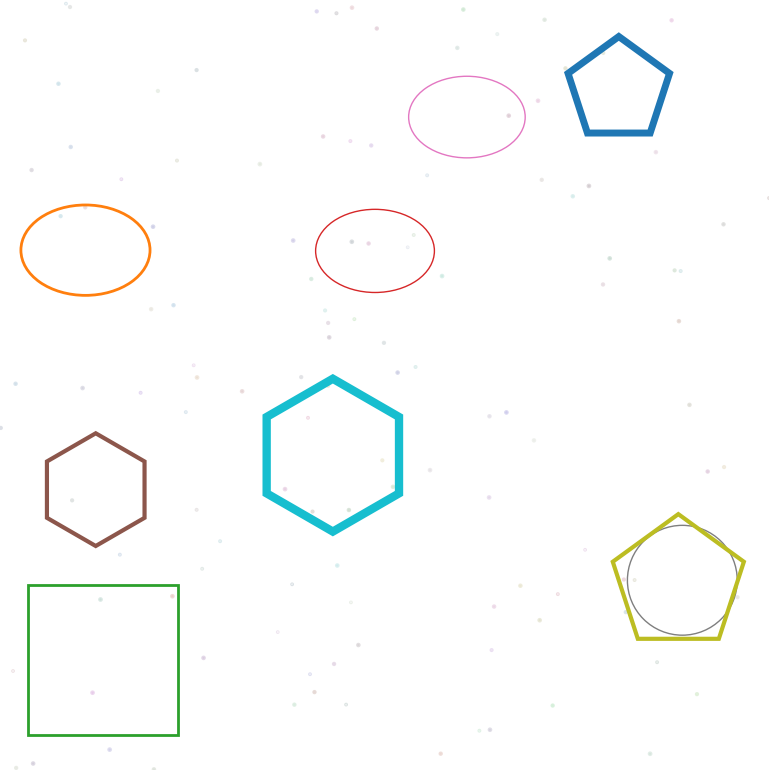[{"shape": "pentagon", "thickness": 2.5, "radius": 0.35, "center": [0.804, 0.883]}, {"shape": "oval", "thickness": 1, "radius": 0.42, "center": [0.111, 0.675]}, {"shape": "square", "thickness": 1, "radius": 0.49, "center": [0.134, 0.143]}, {"shape": "oval", "thickness": 0.5, "radius": 0.39, "center": [0.487, 0.674]}, {"shape": "hexagon", "thickness": 1.5, "radius": 0.37, "center": [0.124, 0.364]}, {"shape": "oval", "thickness": 0.5, "radius": 0.38, "center": [0.606, 0.848]}, {"shape": "circle", "thickness": 0.5, "radius": 0.36, "center": [0.886, 0.246]}, {"shape": "pentagon", "thickness": 1.5, "radius": 0.45, "center": [0.881, 0.243]}, {"shape": "hexagon", "thickness": 3, "radius": 0.5, "center": [0.432, 0.409]}]